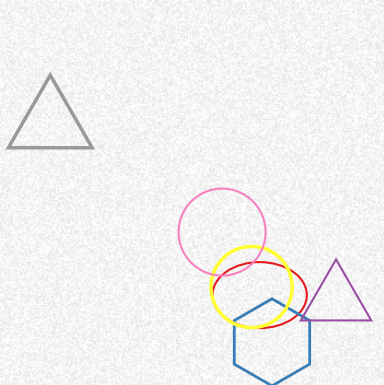[{"shape": "oval", "thickness": 1.5, "radius": 0.61, "center": [0.674, 0.233]}, {"shape": "hexagon", "thickness": 2, "radius": 0.57, "center": [0.706, 0.111]}, {"shape": "triangle", "thickness": 1.5, "radius": 0.53, "center": [0.873, 0.221]}, {"shape": "circle", "thickness": 2.5, "radius": 0.53, "center": [0.653, 0.255]}, {"shape": "circle", "thickness": 1.5, "radius": 0.57, "center": [0.577, 0.397]}, {"shape": "triangle", "thickness": 2.5, "radius": 0.63, "center": [0.131, 0.679]}]